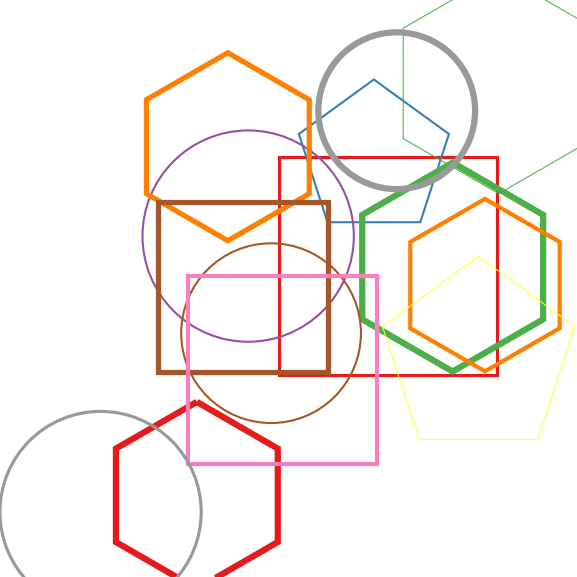[{"shape": "hexagon", "thickness": 3, "radius": 0.81, "center": [0.341, 0.141]}, {"shape": "square", "thickness": 1.5, "radius": 0.95, "center": [0.672, 0.539]}, {"shape": "pentagon", "thickness": 1, "radius": 0.68, "center": [0.647, 0.725]}, {"shape": "hexagon", "thickness": 0.5, "radius": 0.96, "center": [0.864, 0.855]}, {"shape": "hexagon", "thickness": 3, "radius": 0.9, "center": [0.784, 0.537]}, {"shape": "circle", "thickness": 1, "radius": 0.91, "center": [0.43, 0.59]}, {"shape": "hexagon", "thickness": 2, "radius": 0.75, "center": [0.84, 0.505]}, {"shape": "hexagon", "thickness": 2.5, "radius": 0.81, "center": [0.395, 0.745]}, {"shape": "pentagon", "thickness": 0.5, "radius": 0.88, "center": [0.829, 0.38]}, {"shape": "square", "thickness": 2.5, "radius": 0.74, "center": [0.42, 0.502]}, {"shape": "circle", "thickness": 1, "radius": 0.78, "center": [0.469, 0.422]}, {"shape": "square", "thickness": 2, "radius": 0.82, "center": [0.489, 0.358]}, {"shape": "circle", "thickness": 1.5, "radius": 0.87, "center": [0.174, 0.113]}, {"shape": "circle", "thickness": 3, "radius": 0.68, "center": [0.687, 0.807]}]